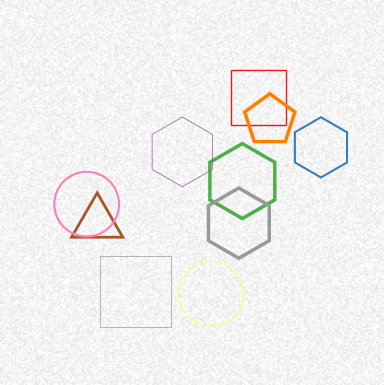[{"shape": "square", "thickness": 1, "radius": 0.36, "center": [0.671, 0.746]}, {"shape": "hexagon", "thickness": 1.5, "radius": 0.39, "center": [0.834, 0.617]}, {"shape": "hexagon", "thickness": 2.5, "radius": 0.49, "center": [0.629, 0.53]}, {"shape": "hexagon", "thickness": 0.5, "radius": 0.45, "center": [0.474, 0.605]}, {"shape": "pentagon", "thickness": 2.5, "radius": 0.34, "center": [0.701, 0.688]}, {"shape": "circle", "thickness": 0.5, "radius": 0.42, "center": [0.548, 0.237]}, {"shape": "triangle", "thickness": 2, "radius": 0.38, "center": [0.252, 0.422]}, {"shape": "circle", "thickness": 1.5, "radius": 0.42, "center": [0.225, 0.47]}, {"shape": "square", "thickness": 0.5, "radius": 0.46, "center": [0.353, 0.243]}, {"shape": "hexagon", "thickness": 2.5, "radius": 0.46, "center": [0.62, 0.42]}]